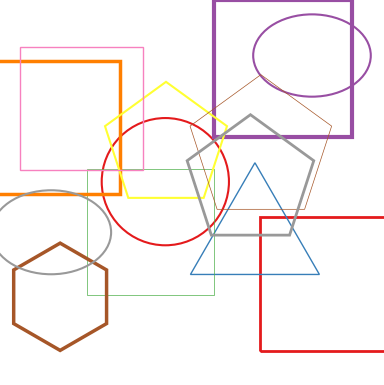[{"shape": "square", "thickness": 2, "radius": 0.87, "center": [0.849, 0.262]}, {"shape": "circle", "thickness": 1.5, "radius": 0.83, "center": [0.429, 0.528]}, {"shape": "triangle", "thickness": 1, "radius": 0.97, "center": [0.662, 0.384]}, {"shape": "square", "thickness": 0.5, "radius": 0.82, "center": [0.391, 0.398]}, {"shape": "square", "thickness": 3, "radius": 0.89, "center": [0.735, 0.822]}, {"shape": "oval", "thickness": 1.5, "radius": 0.76, "center": [0.81, 0.856]}, {"shape": "square", "thickness": 2.5, "radius": 0.86, "center": [0.14, 0.668]}, {"shape": "pentagon", "thickness": 1.5, "radius": 0.83, "center": [0.431, 0.621]}, {"shape": "pentagon", "thickness": 0.5, "radius": 0.97, "center": [0.678, 0.613]}, {"shape": "hexagon", "thickness": 2.5, "radius": 0.7, "center": [0.156, 0.229]}, {"shape": "square", "thickness": 1, "radius": 0.8, "center": [0.212, 0.718]}, {"shape": "pentagon", "thickness": 2, "radius": 0.86, "center": [0.651, 0.529]}, {"shape": "oval", "thickness": 1.5, "radius": 0.78, "center": [0.133, 0.397]}]